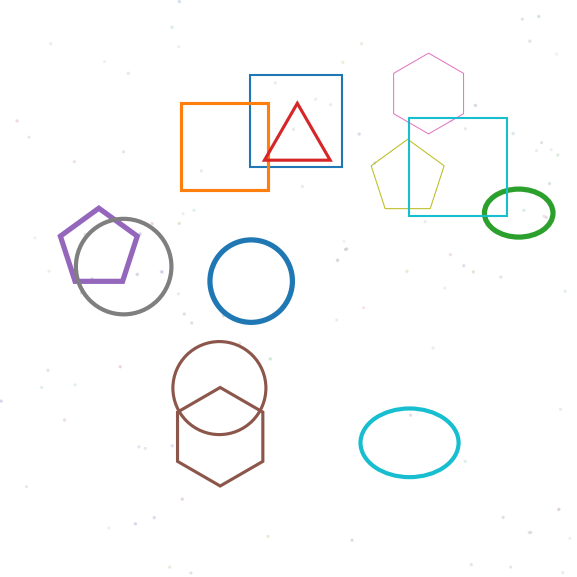[{"shape": "square", "thickness": 1, "radius": 0.4, "center": [0.513, 0.789]}, {"shape": "circle", "thickness": 2.5, "radius": 0.36, "center": [0.435, 0.512]}, {"shape": "square", "thickness": 1.5, "radius": 0.38, "center": [0.389, 0.745]}, {"shape": "oval", "thickness": 2.5, "radius": 0.3, "center": [0.898, 0.63]}, {"shape": "triangle", "thickness": 1.5, "radius": 0.33, "center": [0.515, 0.755]}, {"shape": "pentagon", "thickness": 2.5, "radius": 0.35, "center": [0.171, 0.569]}, {"shape": "hexagon", "thickness": 1.5, "radius": 0.43, "center": [0.381, 0.243]}, {"shape": "circle", "thickness": 1.5, "radius": 0.4, "center": [0.38, 0.327]}, {"shape": "hexagon", "thickness": 0.5, "radius": 0.35, "center": [0.742, 0.837]}, {"shape": "circle", "thickness": 2, "radius": 0.41, "center": [0.214, 0.537]}, {"shape": "pentagon", "thickness": 0.5, "radius": 0.33, "center": [0.706, 0.692]}, {"shape": "oval", "thickness": 2, "radius": 0.42, "center": [0.709, 0.232]}, {"shape": "square", "thickness": 1, "radius": 0.42, "center": [0.794, 0.71]}]